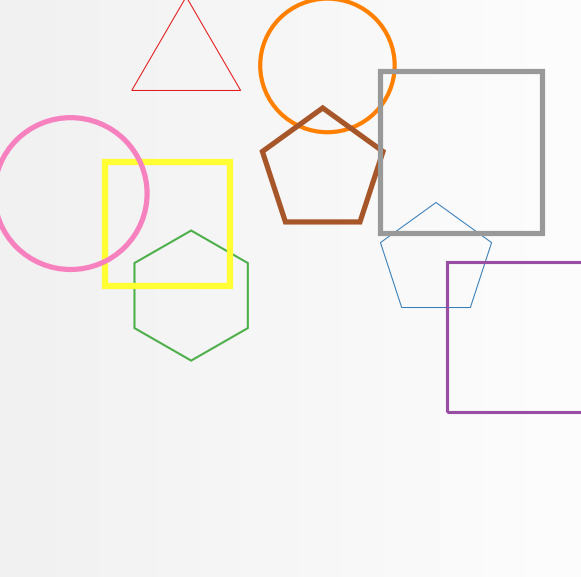[{"shape": "triangle", "thickness": 0.5, "radius": 0.54, "center": [0.32, 0.897]}, {"shape": "pentagon", "thickness": 0.5, "radius": 0.5, "center": [0.75, 0.548]}, {"shape": "hexagon", "thickness": 1, "radius": 0.56, "center": [0.329, 0.487]}, {"shape": "square", "thickness": 1.5, "radius": 0.65, "center": [0.898, 0.416]}, {"shape": "circle", "thickness": 2, "radius": 0.58, "center": [0.563, 0.886]}, {"shape": "square", "thickness": 3, "radius": 0.54, "center": [0.288, 0.612]}, {"shape": "pentagon", "thickness": 2.5, "radius": 0.55, "center": [0.555, 0.703]}, {"shape": "circle", "thickness": 2.5, "radius": 0.66, "center": [0.122, 0.664]}, {"shape": "square", "thickness": 2.5, "radius": 0.7, "center": [0.793, 0.736]}]